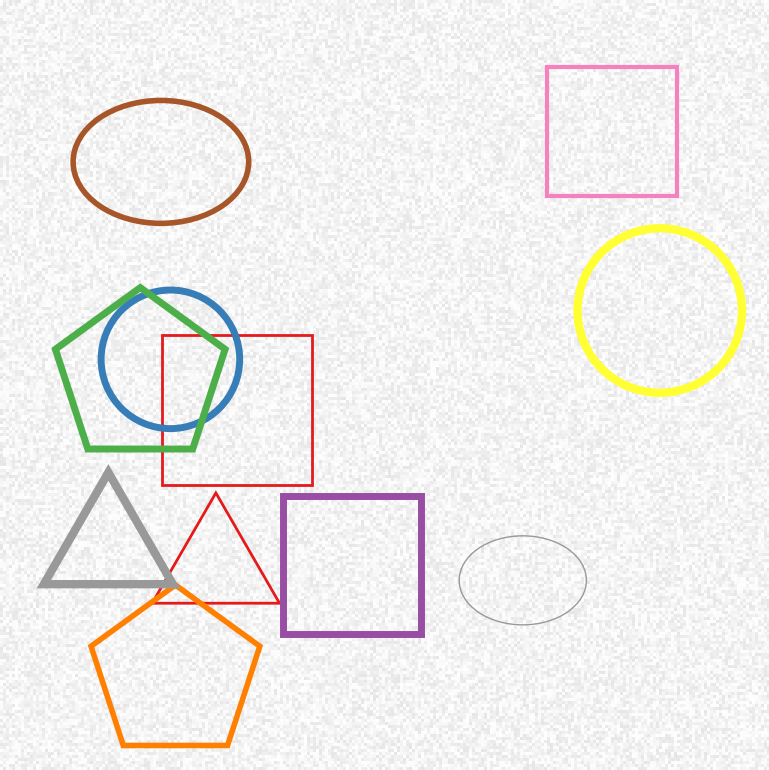[{"shape": "square", "thickness": 1, "radius": 0.49, "center": [0.308, 0.468]}, {"shape": "triangle", "thickness": 1, "radius": 0.48, "center": [0.28, 0.264]}, {"shape": "circle", "thickness": 2.5, "radius": 0.45, "center": [0.221, 0.533]}, {"shape": "pentagon", "thickness": 2.5, "radius": 0.58, "center": [0.182, 0.511]}, {"shape": "square", "thickness": 2.5, "radius": 0.45, "center": [0.457, 0.266]}, {"shape": "pentagon", "thickness": 2, "radius": 0.58, "center": [0.228, 0.125]}, {"shape": "circle", "thickness": 3, "radius": 0.53, "center": [0.857, 0.597]}, {"shape": "oval", "thickness": 2, "radius": 0.57, "center": [0.209, 0.79]}, {"shape": "square", "thickness": 1.5, "radius": 0.42, "center": [0.795, 0.829]}, {"shape": "oval", "thickness": 0.5, "radius": 0.41, "center": [0.679, 0.246]}, {"shape": "triangle", "thickness": 3, "radius": 0.48, "center": [0.141, 0.29]}]